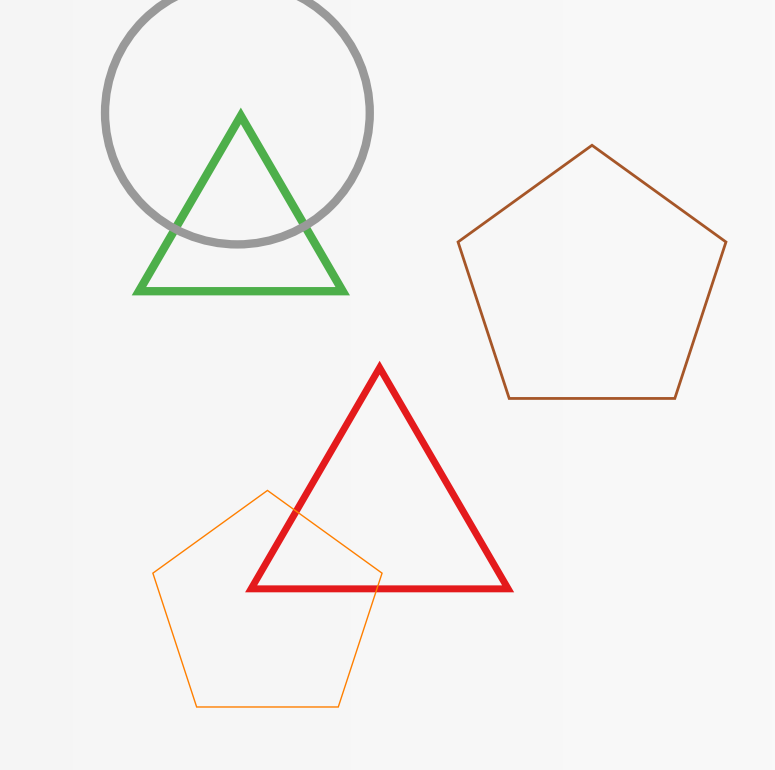[{"shape": "triangle", "thickness": 2.5, "radius": 0.96, "center": [0.49, 0.331]}, {"shape": "triangle", "thickness": 3, "radius": 0.76, "center": [0.311, 0.698]}, {"shape": "pentagon", "thickness": 0.5, "radius": 0.78, "center": [0.345, 0.208]}, {"shape": "pentagon", "thickness": 1, "radius": 0.91, "center": [0.764, 0.63]}, {"shape": "circle", "thickness": 3, "radius": 0.85, "center": [0.306, 0.853]}]